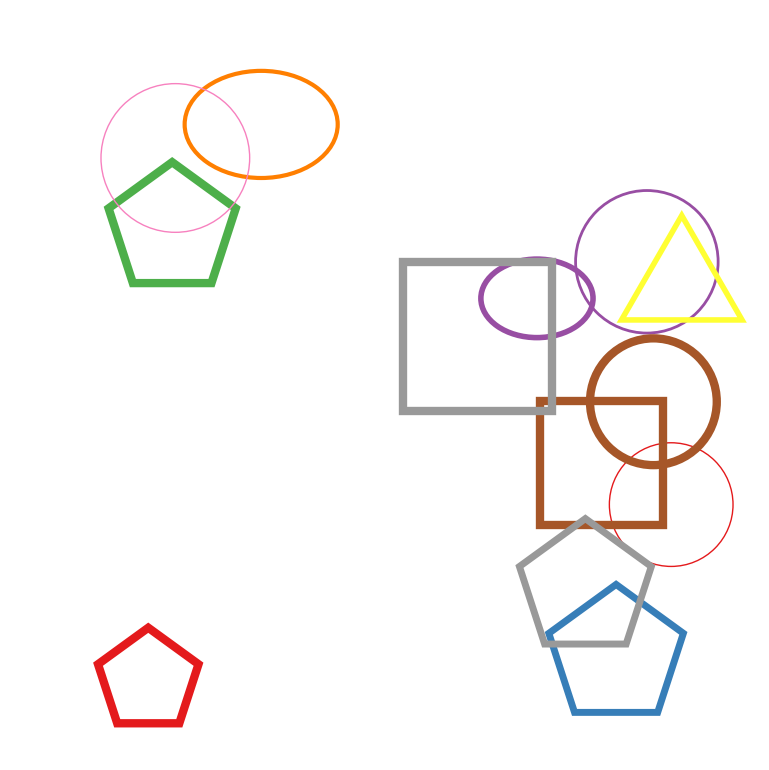[{"shape": "circle", "thickness": 0.5, "radius": 0.4, "center": [0.872, 0.345]}, {"shape": "pentagon", "thickness": 3, "radius": 0.34, "center": [0.193, 0.116]}, {"shape": "pentagon", "thickness": 2.5, "radius": 0.46, "center": [0.8, 0.149]}, {"shape": "pentagon", "thickness": 3, "radius": 0.43, "center": [0.224, 0.703]}, {"shape": "circle", "thickness": 1, "radius": 0.46, "center": [0.84, 0.66]}, {"shape": "oval", "thickness": 2, "radius": 0.36, "center": [0.697, 0.613]}, {"shape": "oval", "thickness": 1.5, "radius": 0.5, "center": [0.339, 0.838]}, {"shape": "triangle", "thickness": 2, "radius": 0.45, "center": [0.885, 0.63]}, {"shape": "square", "thickness": 3, "radius": 0.4, "center": [0.781, 0.399]}, {"shape": "circle", "thickness": 3, "radius": 0.41, "center": [0.849, 0.478]}, {"shape": "circle", "thickness": 0.5, "radius": 0.48, "center": [0.228, 0.795]}, {"shape": "square", "thickness": 3, "radius": 0.48, "center": [0.62, 0.563]}, {"shape": "pentagon", "thickness": 2.5, "radius": 0.45, "center": [0.76, 0.236]}]